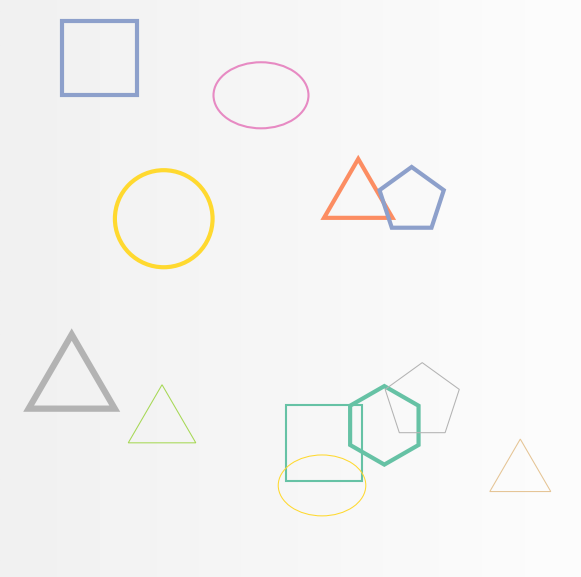[{"shape": "square", "thickness": 1, "radius": 0.33, "center": [0.558, 0.232]}, {"shape": "hexagon", "thickness": 2, "radius": 0.34, "center": [0.661, 0.263]}, {"shape": "triangle", "thickness": 2, "radius": 0.34, "center": [0.616, 0.656]}, {"shape": "pentagon", "thickness": 2, "radius": 0.29, "center": [0.708, 0.652]}, {"shape": "square", "thickness": 2, "radius": 0.32, "center": [0.171, 0.898]}, {"shape": "oval", "thickness": 1, "radius": 0.41, "center": [0.449, 0.834]}, {"shape": "triangle", "thickness": 0.5, "radius": 0.34, "center": [0.279, 0.266]}, {"shape": "circle", "thickness": 2, "radius": 0.42, "center": [0.282, 0.62]}, {"shape": "oval", "thickness": 0.5, "radius": 0.38, "center": [0.554, 0.159]}, {"shape": "triangle", "thickness": 0.5, "radius": 0.3, "center": [0.895, 0.178]}, {"shape": "pentagon", "thickness": 0.5, "radius": 0.34, "center": [0.726, 0.304]}, {"shape": "triangle", "thickness": 3, "radius": 0.43, "center": [0.123, 0.334]}]